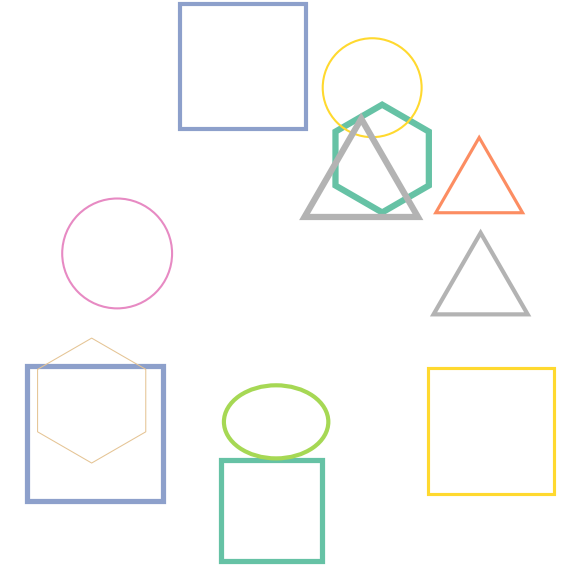[{"shape": "square", "thickness": 2.5, "radius": 0.44, "center": [0.471, 0.116]}, {"shape": "hexagon", "thickness": 3, "radius": 0.47, "center": [0.662, 0.725]}, {"shape": "triangle", "thickness": 1.5, "radius": 0.43, "center": [0.83, 0.674]}, {"shape": "square", "thickness": 2.5, "radius": 0.59, "center": [0.165, 0.248]}, {"shape": "square", "thickness": 2, "radius": 0.54, "center": [0.42, 0.884]}, {"shape": "circle", "thickness": 1, "radius": 0.48, "center": [0.203, 0.56]}, {"shape": "oval", "thickness": 2, "radius": 0.45, "center": [0.478, 0.269]}, {"shape": "square", "thickness": 1.5, "radius": 0.55, "center": [0.85, 0.253]}, {"shape": "circle", "thickness": 1, "radius": 0.43, "center": [0.644, 0.847]}, {"shape": "hexagon", "thickness": 0.5, "radius": 0.54, "center": [0.159, 0.305]}, {"shape": "triangle", "thickness": 3, "radius": 0.57, "center": [0.626, 0.68]}, {"shape": "triangle", "thickness": 2, "radius": 0.47, "center": [0.832, 0.502]}]